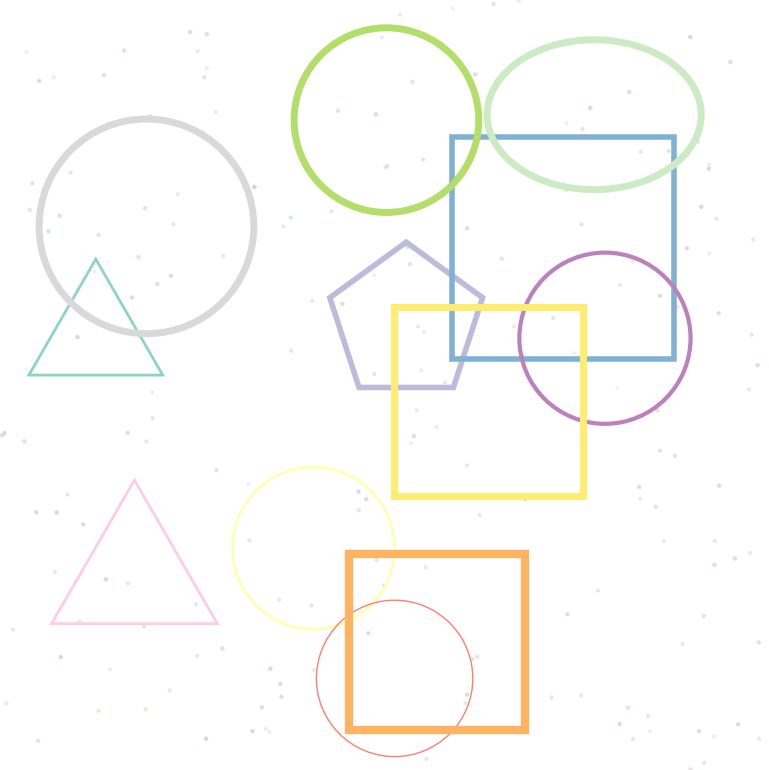[{"shape": "triangle", "thickness": 1, "radius": 0.5, "center": [0.124, 0.563]}, {"shape": "circle", "thickness": 1, "radius": 0.53, "center": [0.407, 0.288]}, {"shape": "pentagon", "thickness": 2, "radius": 0.52, "center": [0.528, 0.581]}, {"shape": "circle", "thickness": 0.5, "radius": 0.51, "center": [0.512, 0.119]}, {"shape": "square", "thickness": 2, "radius": 0.72, "center": [0.731, 0.678]}, {"shape": "square", "thickness": 3, "radius": 0.57, "center": [0.567, 0.167]}, {"shape": "circle", "thickness": 2.5, "radius": 0.6, "center": [0.502, 0.844]}, {"shape": "triangle", "thickness": 1, "radius": 0.62, "center": [0.175, 0.252]}, {"shape": "circle", "thickness": 2.5, "radius": 0.7, "center": [0.19, 0.706]}, {"shape": "circle", "thickness": 1.5, "radius": 0.56, "center": [0.786, 0.561]}, {"shape": "oval", "thickness": 2.5, "radius": 0.7, "center": [0.772, 0.851]}, {"shape": "square", "thickness": 2.5, "radius": 0.61, "center": [0.635, 0.478]}]